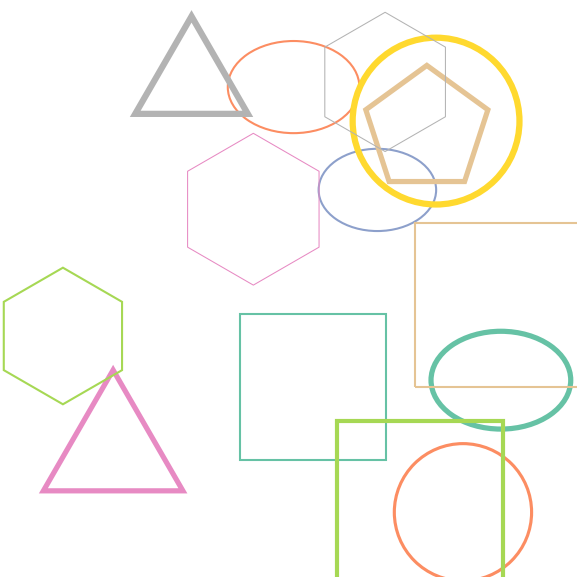[{"shape": "square", "thickness": 1, "radius": 0.63, "center": [0.542, 0.329]}, {"shape": "oval", "thickness": 2.5, "radius": 0.6, "center": [0.867, 0.341]}, {"shape": "oval", "thickness": 1, "radius": 0.57, "center": [0.508, 0.848]}, {"shape": "circle", "thickness": 1.5, "radius": 0.59, "center": [0.802, 0.112]}, {"shape": "oval", "thickness": 1, "radius": 0.51, "center": [0.653, 0.67]}, {"shape": "triangle", "thickness": 2.5, "radius": 0.7, "center": [0.196, 0.219]}, {"shape": "hexagon", "thickness": 0.5, "radius": 0.66, "center": [0.439, 0.637]}, {"shape": "hexagon", "thickness": 1, "radius": 0.59, "center": [0.109, 0.417]}, {"shape": "square", "thickness": 2, "radius": 0.72, "center": [0.728, 0.126]}, {"shape": "circle", "thickness": 3, "radius": 0.72, "center": [0.755, 0.789]}, {"shape": "pentagon", "thickness": 2.5, "radius": 0.56, "center": [0.739, 0.775]}, {"shape": "square", "thickness": 1, "radius": 0.71, "center": [0.862, 0.471]}, {"shape": "hexagon", "thickness": 0.5, "radius": 0.6, "center": [0.667, 0.857]}, {"shape": "triangle", "thickness": 3, "radius": 0.56, "center": [0.332, 0.858]}]